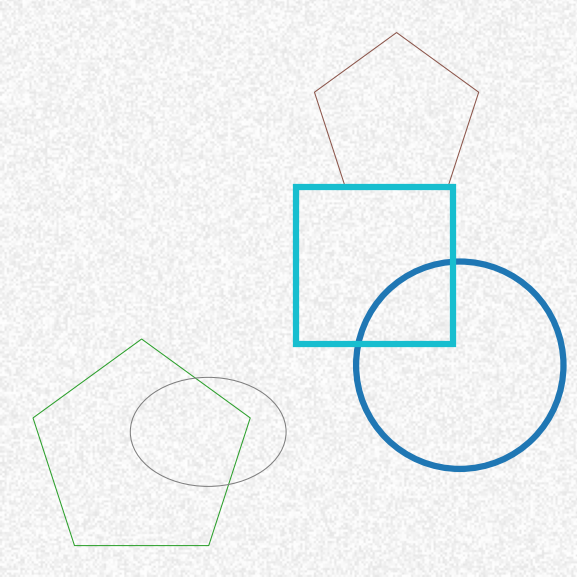[{"shape": "circle", "thickness": 3, "radius": 0.9, "center": [0.796, 0.367]}, {"shape": "pentagon", "thickness": 0.5, "radius": 0.99, "center": [0.245, 0.214]}, {"shape": "pentagon", "thickness": 0.5, "radius": 0.75, "center": [0.687, 0.793]}, {"shape": "oval", "thickness": 0.5, "radius": 0.67, "center": [0.361, 0.251]}, {"shape": "square", "thickness": 3, "radius": 0.68, "center": [0.649, 0.54]}]